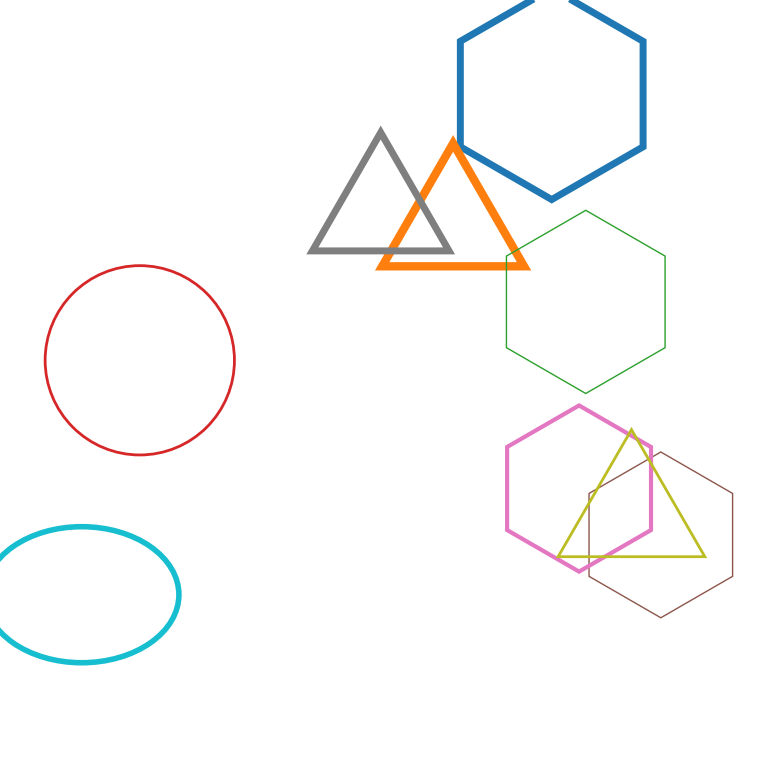[{"shape": "hexagon", "thickness": 2.5, "radius": 0.69, "center": [0.717, 0.878]}, {"shape": "triangle", "thickness": 3, "radius": 0.53, "center": [0.588, 0.707]}, {"shape": "hexagon", "thickness": 0.5, "radius": 0.59, "center": [0.761, 0.608]}, {"shape": "circle", "thickness": 1, "radius": 0.61, "center": [0.182, 0.532]}, {"shape": "hexagon", "thickness": 0.5, "radius": 0.54, "center": [0.858, 0.305]}, {"shape": "hexagon", "thickness": 1.5, "radius": 0.54, "center": [0.752, 0.366]}, {"shape": "triangle", "thickness": 2.5, "radius": 0.51, "center": [0.494, 0.725]}, {"shape": "triangle", "thickness": 1, "radius": 0.55, "center": [0.82, 0.332]}, {"shape": "oval", "thickness": 2, "radius": 0.63, "center": [0.106, 0.228]}]